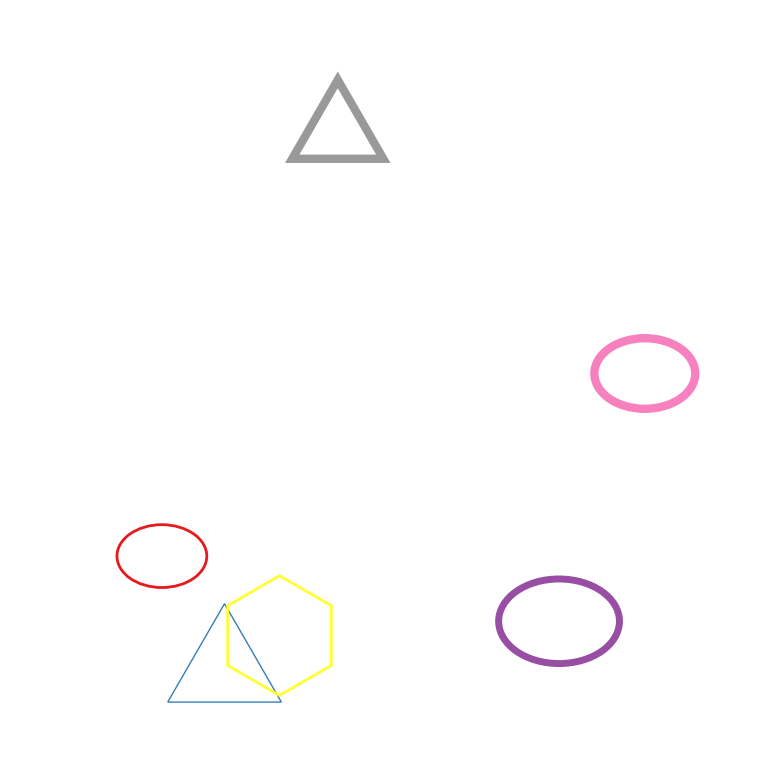[{"shape": "oval", "thickness": 1, "radius": 0.29, "center": [0.21, 0.278]}, {"shape": "triangle", "thickness": 0.5, "radius": 0.43, "center": [0.292, 0.131]}, {"shape": "oval", "thickness": 2.5, "radius": 0.39, "center": [0.726, 0.193]}, {"shape": "hexagon", "thickness": 1, "radius": 0.39, "center": [0.363, 0.175]}, {"shape": "oval", "thickness": 3, "radius": 0.33, "center": [0.837, 0.515]}, {"shape": "triangle", "thickness": 3, "radius": 0.34, "center": [0.439, 0.828]}]